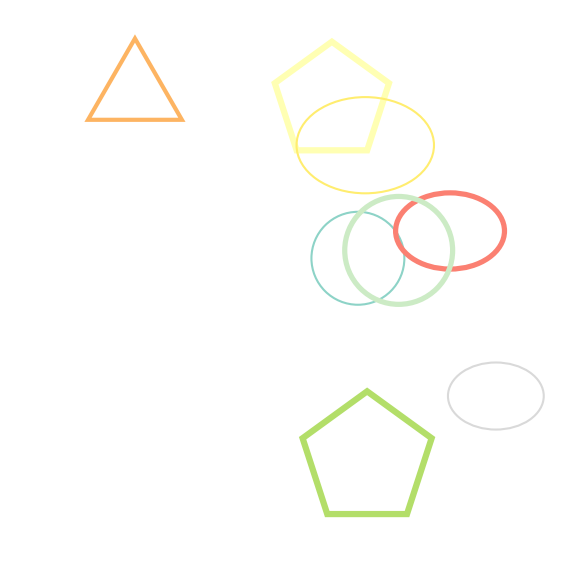[{"shape": "circle", "thickness": 1, "radius": 0.4, "center": [0.62, 0.552]}, {"shape": "pentagon", "thickness": 3, "radius": 0.52, "center": [0.575, 0.823]}, {"shape": "oval", "thickness": 2.5, "radius": 0.47, "center": [0.779, 0.599]}, {"shape": "triangle", "thickness": 2, "radius": 0.47, "center": [0.234, 0.839]}, {"shape": "pentagon", "thickness": 3, "radius": 0.59, "center": [0.636, 0.204]}, {"shape": "oval", "thickness": 1, "radius": 0.41, "center": [0.859, 0.313]}, {"shape": "circle", "thickness": 2.5, "radius": 0.47, "center": [0.69, 0.566]}, {"shape": "oval", "thickness": 1, "radius": 0.6, "center": [0.632, 0.748]}]